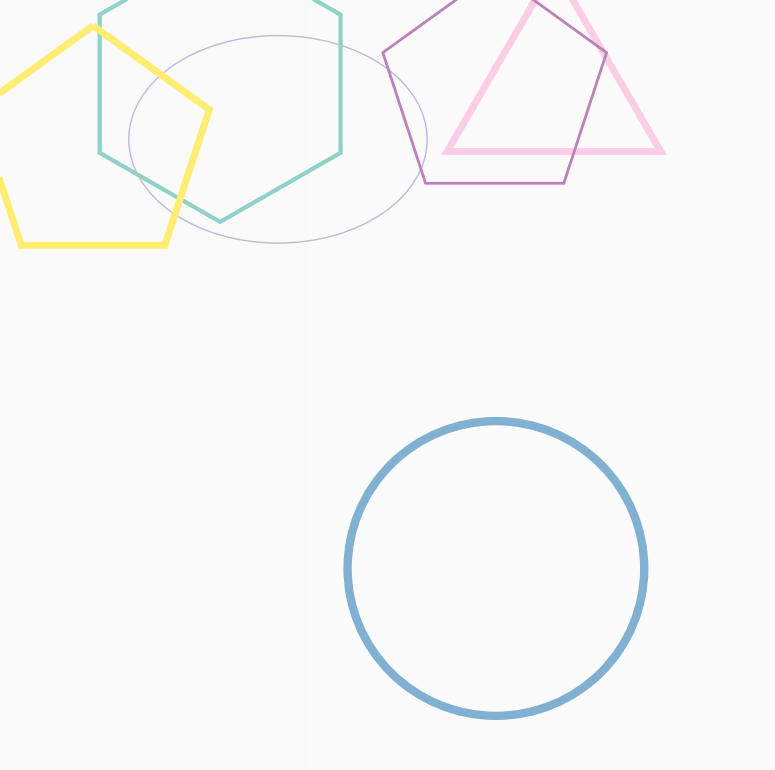[{"shape": "hexagon", "thickness": 1.5, "radius": 0.9, "center": [0.284, 0.891]}, {"shape": "oval", "thickness": 0.5, "radius": 0.96, "center": [0.359, 0.819]}, {"shape": "circle", "thickness": 3, "radius": 0.96, "center": [0.64, 0.262]}, {"shape": "triangle", "thickness": 2.5, "radius": 0.8, "center": [0.715, 0.883]}, {"shape": "pentagon", "thickness": 1, "radius": 0.76, "center": [0.638, 0.885]}, {"shape": "pentagon", "thickness": 2.5, "radius": 0.79, "center": [0.12, 0.809]}]